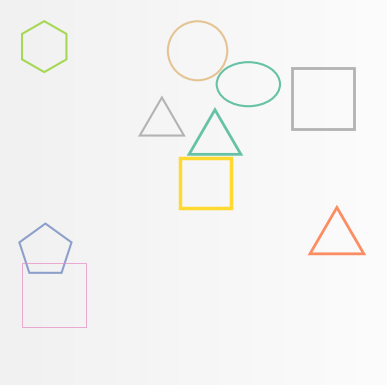[{"shape": "oval", "thickness": 1.5, "radius": 0.41, "center": [0.641, 0.781]}, {"shape": "triangle", "thickness": 2, "radius": 0.39, "center": [0.555, 0.638]}, {"shape": "triangle", "thickness": 2, "radius": 0.4, "center": [0.869, 0.381]}, {"shape": "pentagon", "thickness": 1.5, "radius": 0.35, "center": [0.117, 0.349]}, {"shape": "square", "thickness": 0.5, "radius": 0.41, "center": [0.139, 0.234]}, {"shape": "hexagon", "thickness": 1.5, "radius": 0.33, "center": [0.114, 0.879]}, {"shape": "square", "thickness": 2.5, "radius": 0.33, "center": [0.531, 0.524]}, {"shape": "circle", "thickness": 1.5, "radius": 0.38, "center": [0.51, 0.868]}, {"shape": "triangle", "thickness": 1.5, "radius": 0.33, "center": [0.418, 0.681]}, {"shape": "square", "thickness": 2, "radius": 0.4, "center": [0.833, 0.744]}]